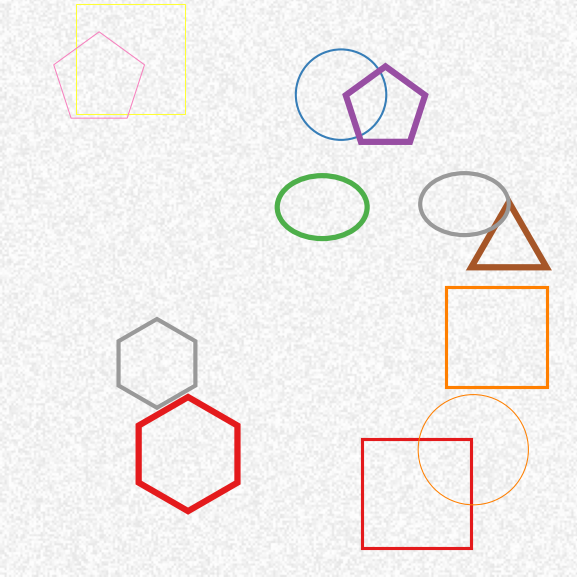[{"shape": "square", "thickness": 1.5, "radius": 0.47, "center": [0.721, 0.145]}, {"shape": "hexagon", "thickness": 3, "radius": 0.49, "center": [0.326, 0.213]}, {"shape": "circle", "thickness": 1, "radius": 0.39, "center": [0.591, 0.835]}, {"shape": "oval", "thickness": 2.5, "radius": 0.39, "center": [0.558, 0.64]}, {"shape": "pentagon", "thickness": 3, "radius": 0.36, "center": [0.667, 0.812]}, {"shape": "circle", "thickness": 0.5, "radius": 0.48, "center": [0.82, 0.22]}, {"shape": "square", "thickness": 1.5, "radius": 0.43, "center": [0.859, 0.415]}, {"shape": "square", "thickness": 0.5, "radius": 0.47, "center": [0.226, 0.897]}, {"shape": "triangle", "thickness": 3, "radius": 0.38, "center": [0.881, 0.574]}, {"shape": "pentagon", "thickness": 0.5, "radius": 0.41, "center": [0.172, 0.861]}, {"shape": "oval", "thickness": 2, "radius": 0.38, "center": [0.804, 0.646]}, {"shape": "hexagon", "thickness": 2, "radius": 0.38, "center": [0.272, 0.37]}]